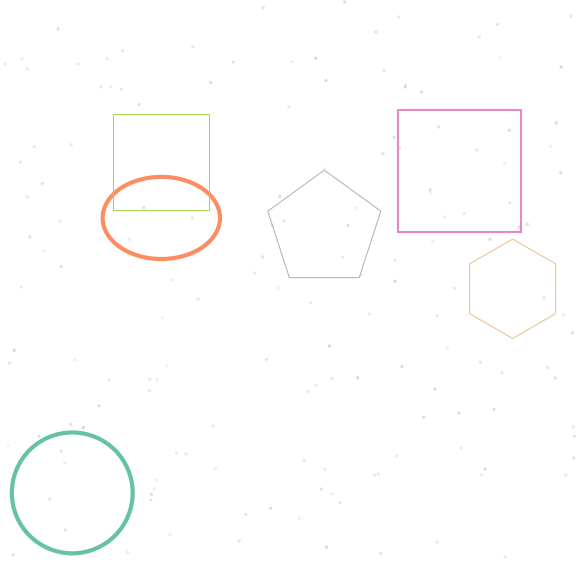[{"shape": "circle", "thickness": 2, "radius": 0.52, "center": [0.125, 0.146]}, {"shape": "oval", "thickness": 2, "radius": 0.51, "center": [0.279, 0.622]}, {"shape": "square", "thickness": 1, "radius": 0.53, "center": [0.796, 0.703]}, {"shape": "square", "thickness": 0.5, "radius": 0.41, "center": [0.279, 0.719]}, {"shape": "hexagon", "thickness": 0.5, "radius": 0.43, "center": [0.888, 0.499]}, {"shape": "pentagon", "thickness": 0.5, "radius": 0.51, "center": [0.562, 0.602]}]